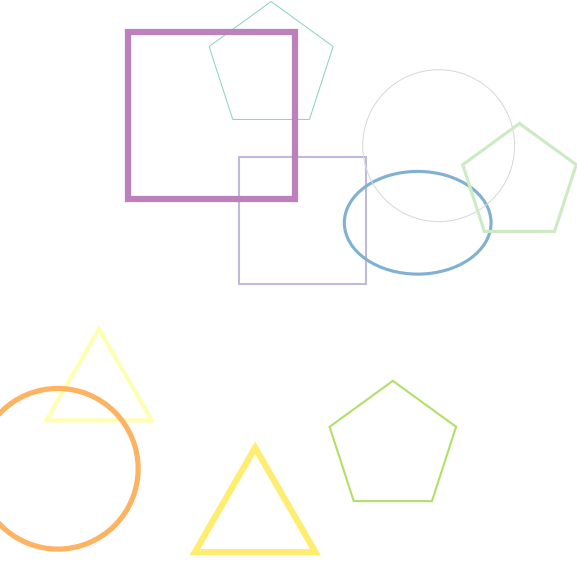[{"shape": "pentagon", "thickness": 0.5, "radius": 0.56, "center": [0.469, 0.884]}, {"shape": "triangle", "thickness": 2, "radius": 0.53, "center": [0.171, 0.324]}, {"shape": "square", "thickness": 1, "radius": 0.55, "center": [0.523, 0.618]}, {"shape": "oval", "thickness": 1.5, "radius": 0.64, "center": [0.723, 0.613]}, {"shape": "circle", "thickness": 2.5, "radius": 0.7, "center": [0.1, 0.187]}, {"shape": "pentagon", "thickness": 1, "radius": 0.58, "center": [0.68, 0.225]}, {"shape": "circle", "thickness": 0.5, "radius": 0.66, "center": [0.76, 0.747]}, {"shape": "square", "thickness": 3, "radius": 0.72, "center": [0.367, 0.799]}, {"shape": "pentagon", "thickness": 1.5, "radius": 0.52, "center": [0.9, 0.682]}, {"shape": "triangle", "thickness": 3, "radius": 0.6, "center": [0.442, 0.103]}]